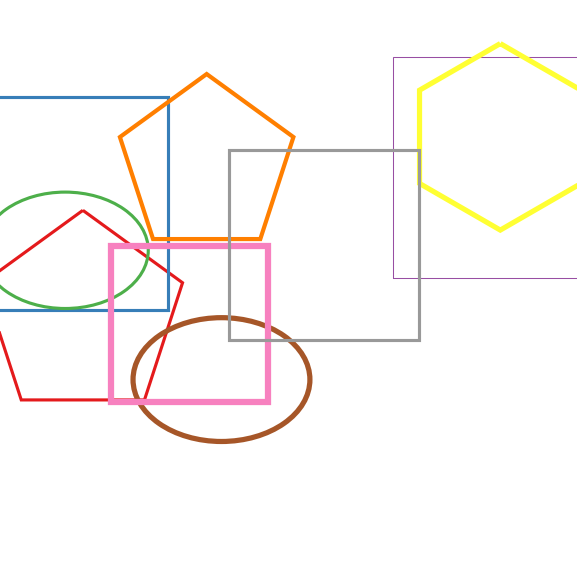[{"shape": "pentagon", "thickness": 1.5, "radius": 0.91, "center": [0.143, 0.453]}, {"shape": "square", "thickness": 1.5, "radius": 0.92, "center": [0.107, 0.647]}, {"shape": "oval", "thickness": 1.5, "radius": 0.72, "center": [0.113, 0.566]}, {"shape": "square", "thickness": 0.5, "radius": 0.96, "center": [0.872, 0.709]}, {"shape": "pentagon", "thickness": 2, "radius": 0.79, "center": [0.358, 0.713]}, {"shape": "hexagon", "thickness": 2.5, "radius": 0.81, "center": [0.866, 0.762]}, {"shape": "oval", "thickness": 2.5, "radius": 0.77, "center": [0.383, 0.342]}, {"shape": "square", "thickness": 3, "radius": 0.68, "center": [0.328, 0.438]}, {"shape": "square", "thickness": 1.5, "radius": 0.82, "center": [0.561, 0.575]}]